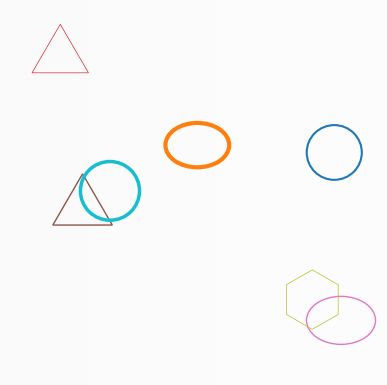[{"shape": "circle", "thickness": 1.5, "radius": 0.36, "center": [0.863, 0.604]}, {"shape": "oval", "thickness": 3, "radius": 0.41, "center": [0.509, 0.623]}, {"shape": "triangle", "thickness": 0.5, "radius": 0.42, "center": [0.156, 0.853]}, {"shape": "triangle", "thickness": 1, "radius": 0.44, "center": [0.213, 0.46]}, {"shape": "oval", "thickness": 1, "radius": 0.45, "center": [0.88, 0.168]}, {"shape": "hexagon", "thickness": 0.5, "radius": 0.39, "center": [0.806, 0.222]}, {"shape": "circle", "thickness": 2.5, "radius": 0.38, "center": [0.284, 0.504]}]